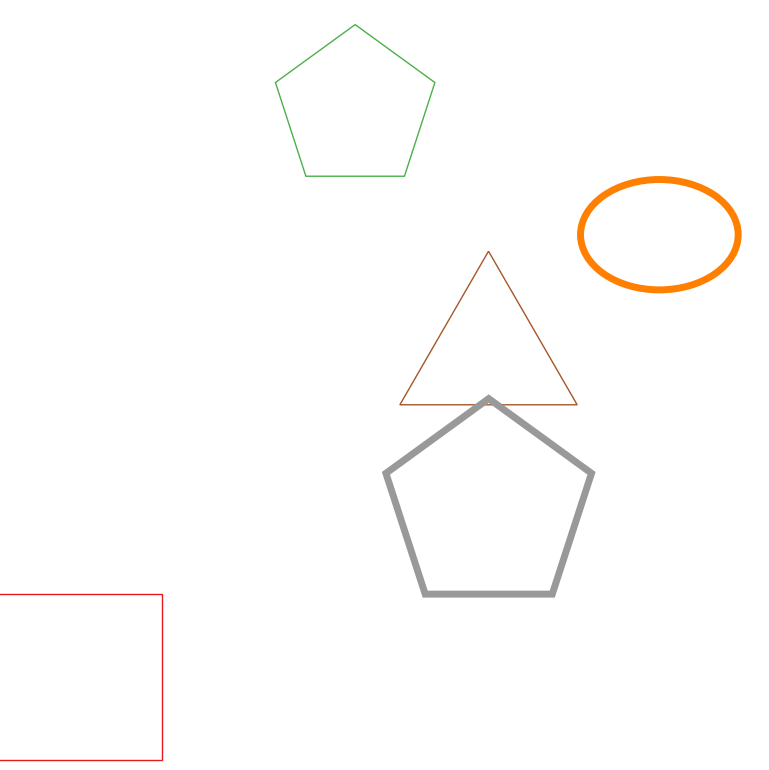[{"shape": "square", "thickness": 0.5, "radius": 0.54, "center": [0.103, 0.121]}, {"shape": "pentagon", "thickness": 0.5, "radius": 0.54, "center": [0.461, 0.859]}, {"shape": "oval", "thickness": 2.5, "radius": 0.51, "center": [0.856, 0.695]}, {"shape": "triangle", "thickness": 0.5, "radius": 0.66, "center": [0.634, 0.541]}, {"shape": "pentagon", "thickness": 2.5, "radius": 0.7, "center": [0.635, 0.342]}]